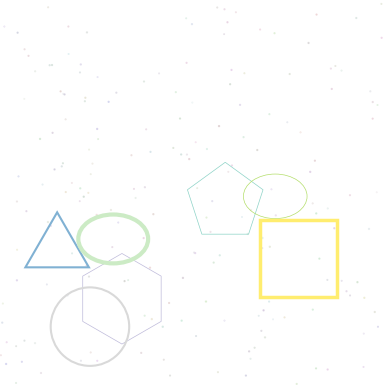[{"shape": "pentagon", "thickness": 0.5, "radius": 0.52, "center": [0.585, 0.475]}, {"shape": "hexagon", "thickness": 0.5, "radius": 0.59, "center": [0.317, 0.224]}, {"shape": "triangle", "thickness": 1.5, "radius": 0.48, "center": [0.148, 0.353]}, {"shape": "oval", "thickness": 0.5, "radius": 0.41, "center": [0.715, 0.49]}, {"shape": "circle", "thickness": 1.5, "radius": 0.51, "center": [0.234, 0.152]}, {"shape": "oval", "thickness": 3, "radius": 0.45, "center": [0.294, 0.379]}, {"shape": "square", "thickness": 2.5, "radius": 0.5, "center": [0.775, 0.329]}]